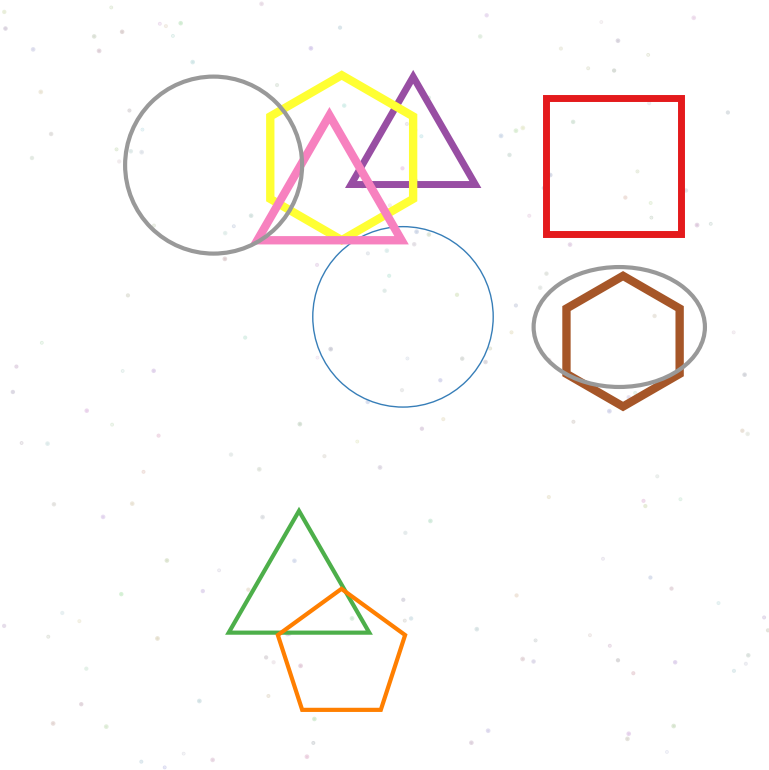[{"shape": "square", "thickness": 2.5, "radius": 0.44, "center": [0.797, 0.784]}, {"shape": "circle", "thickness": 0.5, "radius": 0.59, "center": [0.523, 0.588]}, {"shape": "triangle", "thickness": 1.5, "radius": 0.53, "center": [0.388, 0.231]}, {"shape": "triangle", "thickness": 2.5, "radius": 0.47, "center": [0.537, 0.807]}, {"shape": "pentagon", "thickness": 1.5, "radius": 0.43, "center": [0.443, 0.148]}, {"shape": "hexagon", "thickness": 3, "radius": 0.54, "center": [0.444, 0.795]}, {"shape": "hexagon", "thickness": 3, "radius": 0.42, "center": [0.809, 0.557]}, {"shape": "triangle", "thickness": 3, "radius": 0.54, "center": [0.428, 0.742]}, {"shape": "oval", "thickness": 1.5, "radius": 0.56, "center": [0.804, 0.575]}, {"shape": "circle", "thickness": 1.5, "radius": 0.57, "center": [0.277, 0.786]}]